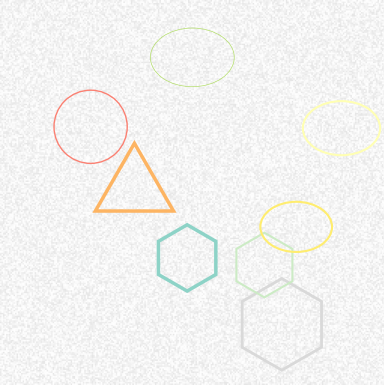[{"shape": "hexagon", "thickness": 2.5, "radius": 0.43, "center": [0.486, 0.33]}, {"shape": "oval", "thickness": 1.5, "radius": 0.5, "center": [0.887, 0.667]}, {"shape": "circle", "thickness": 1, "radius": 0.48, "center": [0.235, 0.671]}, {"shape": "triangle", "thickness": 2.5, "radius": 0.59, "center": [0.349, 0.51]}, {"shape": "oval", "thickness": 0.5, "radius": 0.54, "center": [0.5, 0.851]}, {"shape": "hexagon", "thickness": 2, "radius": 0.6, "center": [0.732, 0.158]}, {"shape": "hexagon", "thickness": 1.5, "radius": 0.42, "center": [0.687, 0.312]}, {"shape": "oval", "thickness": 1.5, "radius": 0.47, "center": [0.769, 0.411]}]